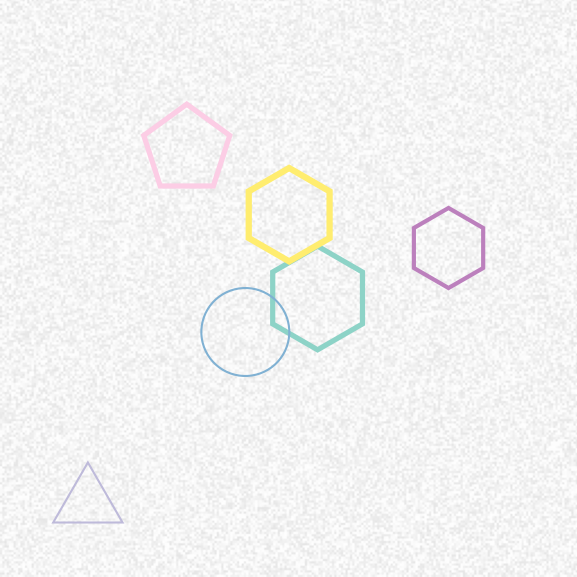[{"shape": "hexagon", "thickness": 2.5, "radius": 0.45, "center": [0.55, 0.483]}, {"shape": "triangle", "thickness": 1, "radius": 0.35, "center": [0.152, 0.129]}, {"shape": "circle", "thickness": 1, "radius": 0.38, "center": [0.425, 0.424]}, {"shape": "pentagon", "thickness": 2.5, "radius": 0.39, "center": [0.323, 0.74]}, {"shape": "hexagon", "thickness": 2, "radius": 0.35, "center": [0.777, 0.57]}, {"shape": "hexagon", "thickness": 3, "radius": 0.4, "center": [0.501, 0.627]}]